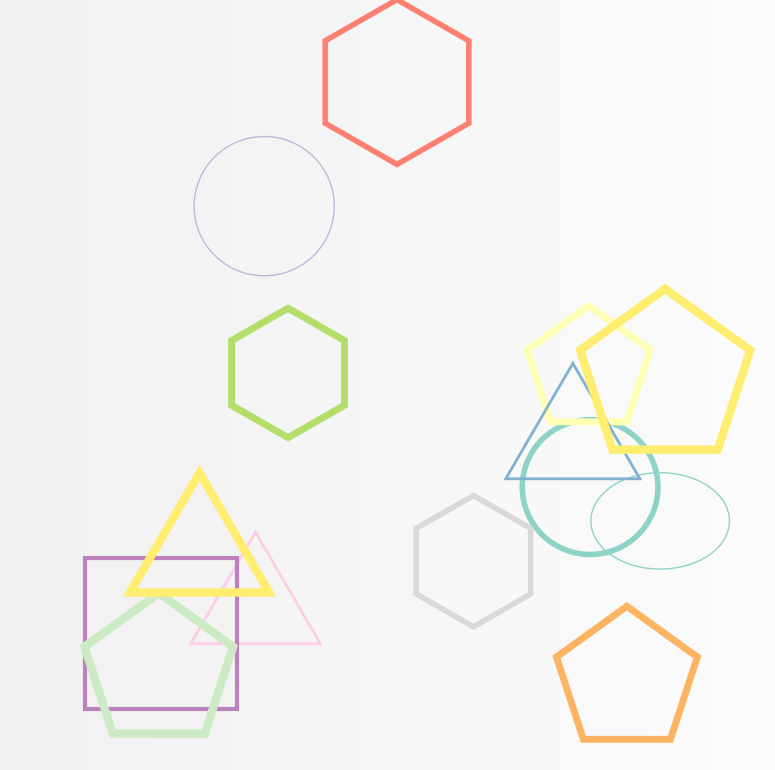[{"shape": "oval", "thickness": 0.5, "radius": 0.45, "center": [0.852, 0.324]}, {"shape": "circle", "thickness": 2, "radius": 0.44, "center": [0.761, 0.367]}, {"shape": "pentagon", "thickness": 2.5, "radius": 0.42, "center": [0.76, 0.52]}, {"shape": "circle", "thickness": 0.5, "radius": 0.45, "center": [0.341, 0.732]}, {"shape": "hexagon", "thickness": 2, "radius": 0.54, "center": [0.512, 0.894]}, {"shape": "triangle", "thickness": 1, "radius": 0.5, "center": [0.739, 0.428]}, {"shape": "pentagon", "thickness": 2.5, "radius": 0.48, "center": [0.809, 0.117]}, {"shape": "hexagon", "thickness": 2.5, "radius": 0.42, "center": [0.372, 0.516]}, {"shape": "triangle", "thickness": 1, "radius": 0.48, "center": [0.33, 0.212]}, {"shape": "hexagon", "thickness": 2, "radius": 0.43, "center": [0.611, 0.271]}, {"shape": "square", "thickness": 1.5, "radius": 0.49, "center": [0.207, 0.177]}, {"shape": "pentagon", "thickness": 3, "radius": 0.5, "center": [0.205, 0.129]}, {"shape": "pentagon", "thickness": 3, "radius": 0.58, "center": [0.858, 0.509]}, {"shape": "triangle", "thickness": 3, "radius": 0.52, "center": [0.257, 0.282]}]